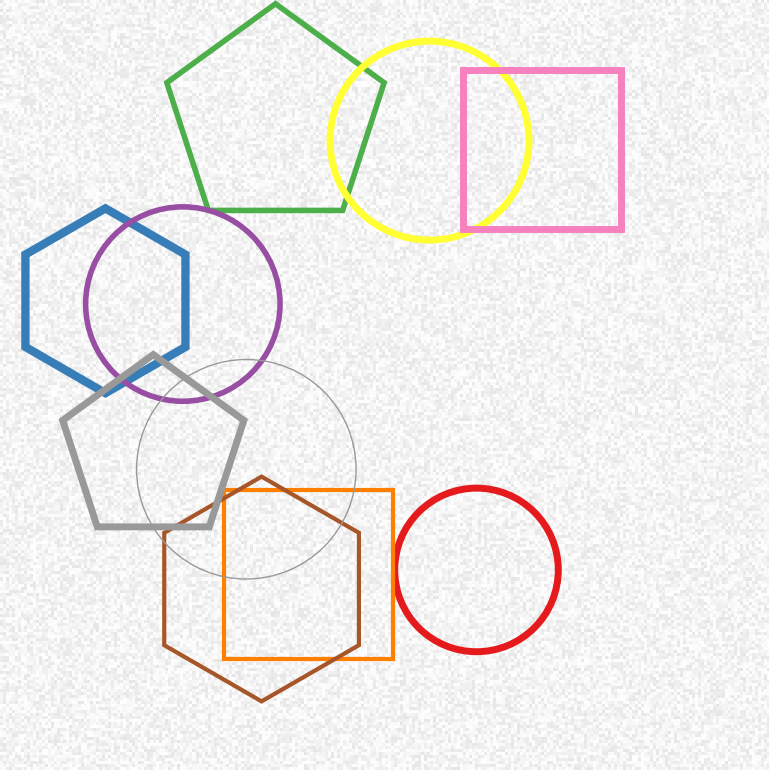[{"shape": "circle", "thickness": 2.5, "radius": 0.53, "center": [0.619, 0.26]}, {"shape": "hexagon", "thickness": 3, "radius": 0.6, "center": [0.137, 0.609]}, {"shape": "pentagon", "thickness": 2, "radius": 0.74, "center": [0.358, 0.847]}, {"shape": "circle", "thickness": 2, "radius": 0.63, "center": [0.237, 0.605]}, {"shape": "square", "thickness": 1.5, "radius": 0.55, "center": [0.4, 0.254]}, {"shape": "circle", "thickness": 2.5, "radius": 0.65, "center": [0.558, 0.817]}, {"shape": "hexagon", "thickness": 1.5, "radius": 0.73, "center": [0.34, 0.235]}, {"shape": "square", "thickness": 2.5, "radius": 0.51, "center": [0.704, 0.806]}, {"shape": "pentagon", "thickness": 2.5, "radius": 0.62, "center": [0.199, 0.416]}, {"shape": "circle", "thickness": 0.5, "radius": 0.71, "center": [0.32, 0.391]}]